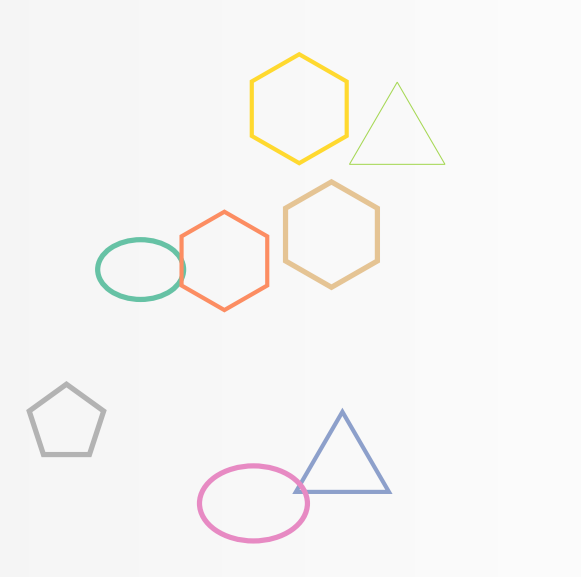[{"shape": "oval", "thickness": 2.5, "radius": 0.37, "center": [0.242, 0.532]}, {"shape": "hexagon", "thickness": 2, "radius": 0.43, "center": [0.386, 0.547]}, {"shape": "triangle", "thickness": 2, "radius": 0.46, "center": [0.589, 0.194]}, {"shape": "oval", "thickness": 2.5, "radius": 0.46, "center": [0.436, 0.127]}, {"shape": "triangle", "thickness": 0.5, "radius": 0.47, "center": [0.683, 0.762]}, {"shape": "hexagon", "thickness": 2, "radius": 0.47, "center": [0.515, 0.811]}, {"shape": "hexagon", "thickness": 2.5, "radius": 0.46, "center": [0.57, 0.593]}, {"shape": "pentagon", "thickness": 2.5, "radius": 0.34, "center": [0.114, 0.267]}]